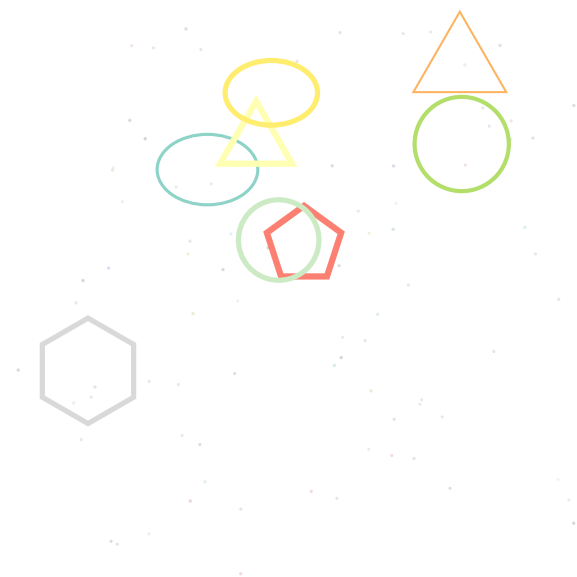[{"shape": "oval", "thickness": 1.5, "radius": 0.44, "center": [0.359, 0.705]}, {"shape": "triangle", "thickness": 3, "radius": 0.36, "center": [0.443, 0.752]}, {"shape": "pentagon", "thickness": 3, "radius": 0.34, "center": [0.526, 0.575]}, {"shape": "triangle", "thickness": 1, "radius": 0.46, "center": [0.796, 0.886]}, {"shape": "circle", "thickness": 2, "radius": 0.41, "center": [0.8, 0.75]}, {"shape": "hexagon", "thickness": 2.5, "radius": 0.46, "center": [0.152, 0.357]}, {"shape": "circle", "thickness": 2.5, "radius": 0.35, "center": [0.483, 0.584]}, {"shape": "oval", "thickness": 2.5, "radius": 0.4, "center": [0.47, 0.838]}]